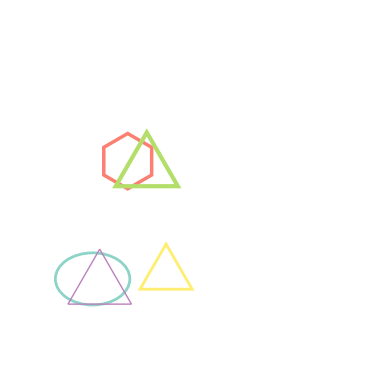[{"shape": "oval", "thickness": 2, "radius": 0.48, "center": [0.241, 0.276]}, {"shape": "hexagon", "thickness": 2.5, "radius": 0.36, "center": [0.332, 0.581]}, {"shape": "triangle", "thickness": 3, "radius": 0.47, "center": [0.381, 0.563]}, {"shape": "triangle", "thickness": 1, "radius": 0.48, "center": [0.259, 0.258]}, {"shape": "triangle", "thickness": 2, "radius": 0.39, "center": [0.431, 0.288]}]